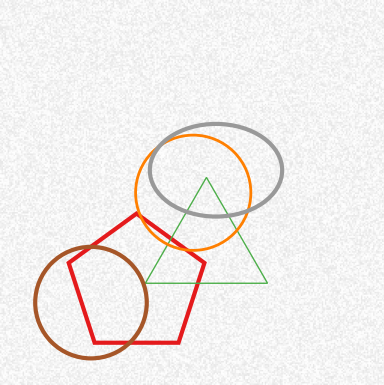[{"shape": "pentagon", "thickness": 3, "radius": 0.93, "center": [0.355, 0.26]}, {"shape": "triangle", "thickness": 1, "radius": 0.92, "center": [0.536, 0.356]}, {"shape": "circle", "thickness": 2, "radius": 0.75, "center": [0.502, 0.499]}, {"shape": "circle", "thickness": 3, "radius": 0.72, "center": [0.236, 0.214]}, {"shape": "oval", "thickness": 3, "radius": 0.86, "center": [0.561, 0.558]}]